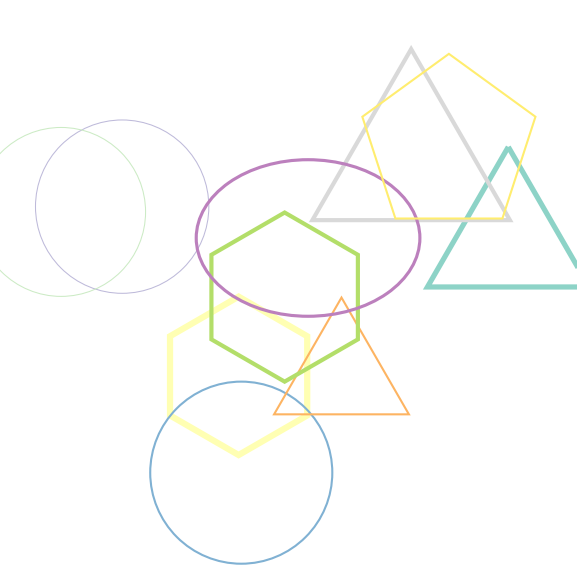[{"shape": "triangle", "thickness": 2.5, "radius": 0.81, "center": [0.88, 0.583]}, {"shape": "hexagon", "thickness": 3, "radius": 0.69, "center": [0.413, 0.348]}, {"shape": "circle", "thickness": 0.5, "radius": 0.75, "center": [0.212, 0.641]}, {"shape": "circle", "thickness": 1, "radius": 0.79, "center": [0.418, 0.181]}, {"shape": "triangle", "thickness": 1, "radius": 0.67, "center": [0.591, 0.349]}, {"shape": "hexagon", "thickness": 2, "radius": 0.73, "center": [0.493, 0.485]}, {"shape": "triangle", "thickness": 2, "radius": 0.99, "center": [0.712, 0.717]}, {"shape": "oval", "thickness": 1.5, "radius": 0.97, "center": [0.533, 0.587]}, {"shape": "circle", "thickness": 0.5, "radius": 0.73, "center": [0.106, 0.632]}, {"shape": "pentagon", "thickness": 1, "radius": 0.79, "center": [0.777, 0.748]}]